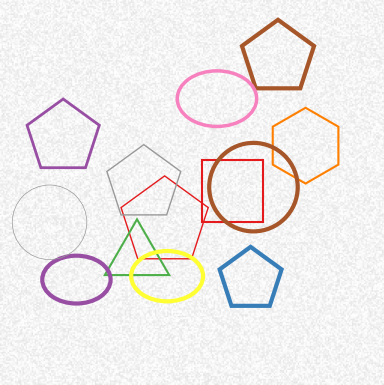[{"shape": "square", "thickness": 1.5, "radius": 0.4, "center": [0.604, 0.505]}, {"shape": "pentagon", "thickness": 1, "radius": 0.59, "center": [0.428, 0.424]}, {"shape": "pentagon", "thickness": 3, "radius": 0.42, "center": [0.651, 0.274]}, {"shape": "triangle", "thickness": 1.5, "radius": 0.48, "center": [0.356, 0.334]}, {"shape": "pentagon", "thickness": 2, "radius": 0.49, "center": [0.164, 0.644]}, {"shape": "oval", "thickness": 3, "radius": 0.44, "center": [0.199, 0.274]}, {"shape": "hexagon", "thickness": 1.5, "radius": 0.49, "center": [0.794, 0.622]}, {"shape": "oval", "thickness": 3, "radius": 0.47, "center": [0.434, 0.283]}, {"shape": "circle", "thickness": 3, "radius": 0.57, "center": [0.658, 0.514]}, {"shape": "pentagon", "thickness": 3, "radius": 0.49, "center": [0.722, 0.85]}, {"shape": "oval", "thickness": 2.5, "radius": 0.52, "center": [0.564, 0.744]}, {"shape": "pentagon", "thickness": 1, "radius": 0.5, "center": [0.374, 0.523]}, {"shape": "circle", "thickness": 0.5, "radius": 0.48, "center": [0.129, 0.423]}]